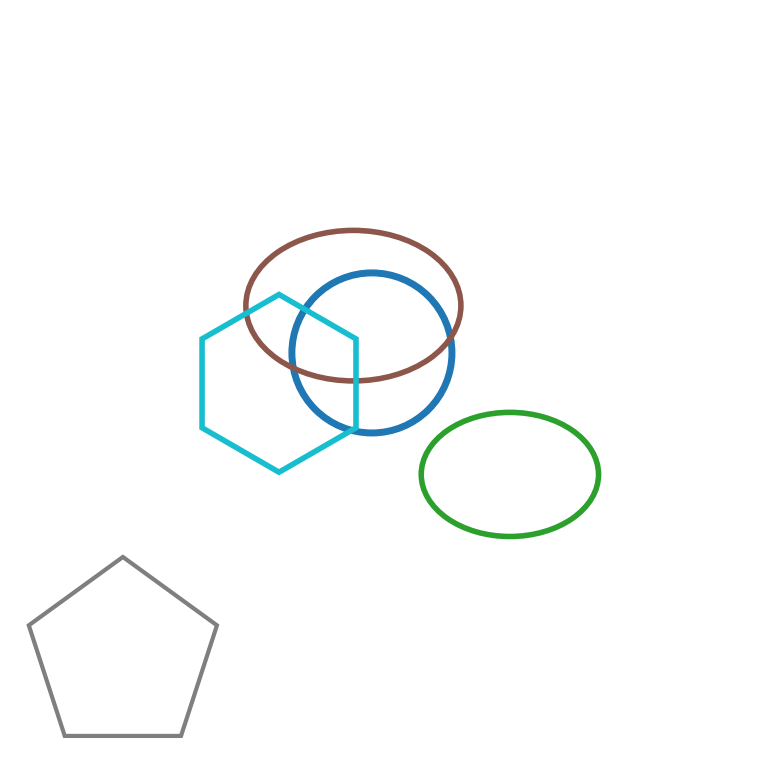[{"shape": "circle", "thickness": 2.5, "radius": 0.52, "center": [0.483, 0.542]}, {"shape": "oval", "thickness": 2, "radius": 0.58, "center": [0.662, 0.384]}, {"shape": "oval", "thickness": 2, "radius": 0.7, "center": [0.459, 0.603]}, {"shape": "pentagon", "thickness": 1.5, "radius": 0.64, "center": [0.16, 0.148]}, {"shape": "hexagon", "thickness": 2, "radius": 0.58, "center": [0.362, 0.502]}]